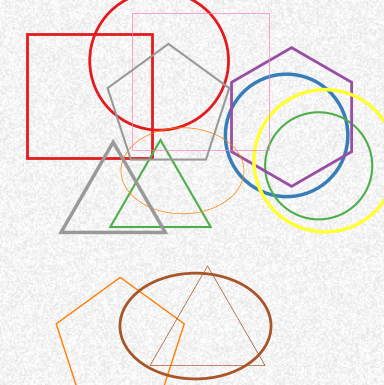[{"shape": "circle", "thickness": 2, "radius": 0.9, "center": [0.413, 0.842]}, {"shape": "square", "thickness": 2, "radius": 0.81, "center": [0.233, 0.75]}, {"shape": "circle", "thickness": 2.5, "radius": 0.8, "center": [0.744, 0.648]}, {"shape": "triangle", "thickness": 1.5, "radius": 0.75, "center": [0.417, 0.486]}, {"shape": "circle", "thickness": 1.5, "radius": 0.7, "center": [0.828, 0.569]}, {"shape": "hexagon", "thickness": 2, "radius": 0.9, "center": [0.757, 0.696]}, {"shape": "pentagon", "thickness": 1, "radius": 0.87, "center": [0.312, 0.105]}, {"shape": "oval", "thickness": 0.5, "radius": 0.8, "center": [0.474, 0.556]}, {"shape": "circle", "thickness": 2.5, "radius": 0.92, "center": [0.844, 0.582]}, {"shape": "triangle", "thickness": 0.5, "radius": 0.86, "center": [0.539, 0.137]}, {"shape": "oval", "thickness": 2, "radius": 0.98, "center": [0.508, 0.153]}, {"shape": "square", "thickness": 0.5, "radius": 0.89, "center": [0.521, 0.787]}, {"shape": "triangle", "thickness": 2.5, "radius": 0.78, "center": [0.294, 0.474]}, {"shape": "pentagon", "thickness": 1.5, "radius": 0.83, "center": [0.437, 0.72]}]